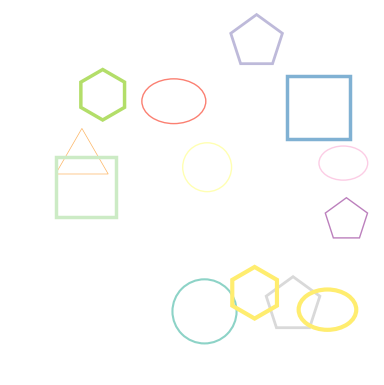[{"shape": "circle", "thickness": 1.5, "radius": 0.42, "center": [0.531, 0.191]}, {"shape": "circle", "thickness": 1, "radius": 0.32, "center": [0.538, 0.566]}, {"shape": "pentagon", "thickness": 2, "radius": 0.35, "center": [0.666, 0.892]}, {"shape": "oval", "thickness": 1, "radius": 0.42, "center": [0.452, 0.737]}, {"shape": "square", "thickness": 2.5, "radius": 0.41, "center": [0.828, 0.721]}, {"shape": "triangle", "thickness": 0.5, "radius": 0.39, "center": [0.213, 0.588]}, {"shape": "hexagon", "thickness": 2.5, "radius": 0.33, "center": [0.267, 0.754]}, {"shape": "oval", "thickness": 1, "radius": 0.32, "center": [0.892, 0.576]}, {"shape": "pentagon", "thickness": 2, "radius": 0.37, "center": [0.761, 0.208]}, {"shape": "pentagon", "thickness": 1, "radius": 0.29, "center": [0.9, 0.429]}, {"shape": "square", "thickness": 2.5, "radius": 0.39, "center": [0.224, 0.515]}, {"shape": "hexagon", "thickness": 3, "radius": 0.33, "center": [0.661, 0.24]}, {"shape": "oval", "thickness": 3, "radius": 0.37, "center": [0.851, 0.196]}]